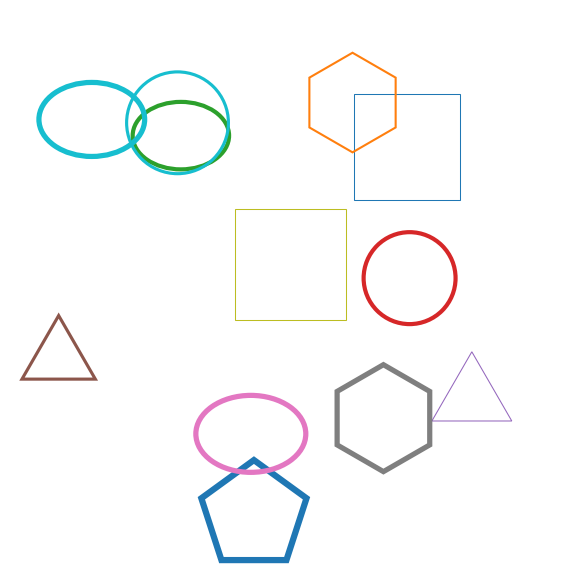[{"shape": "pentagon", "thickness": 3, "radius": 0.48, "center": [0.44, 0.107]}, {"shape": "square", "thickness": 0.5, "radius": 0.46, "center": [0.705, 0.745]}, {"shape": "hexagon", "thickness": 1, "radius": 0.43, "center": [0.61, 0.822]}, {"shape": "oval", "thickness": 2, "radius": 0.42, "center": [0.313, 0.764]}, {"shape": "circle", "thickness": 2, "radius": 0.4, "center": [0.709, 0.518]}, {"shape": "triangle", "thickness": 0.5, "radius": 0.4, "center": [0.817, 0.31]}, {"shape": "triangle", "thickness": 1.5, "radius": 0.37, "center": [0.102, 0.379]}, {"shape": "oval", "thickness": 2.5, "radius": 0.48, "center": [0.434, 0.248]}, {"shape": "hexagon", "thickness": 2.5, "radius": 0.46, "center": [0.664, 0.275]}, {"shape": "square", "thickness": 0.5, "radius": 0.48, "center": [0.503, 0.541]}, {"shape": "oval", "thickness": 2.5, "radius": 0.46, "center": [0.159, 0.792]}, {"shape": "circle", "thickness": 1.5, "radius": 0.44, "center": [0.307, 0.787]}]